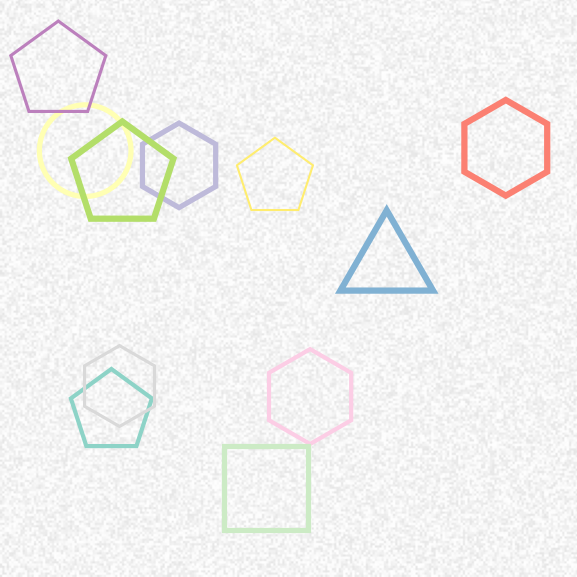[{"shape": "pentagon", "thickness": 2, "radius": 0.37, "center": [0.193, 0.286]}, {"shape": "circle", "thickness": 2.5, "radius": 0.4, "center": [0.148, 0.738]}, {"shape": "hexagon", "thickness": 2.5, "radius": 0.37, "center": [0.31, 0.713]}, {"shape": "hexagon", "thickness": 3, "radius": 0.41, "center": [0.876, 0.743]}, {"shape": "triangle", "thickness": 3, "radius": 0.46, "center": [0.67, 0.542]}, {"shape": "pentagon", "thickness": 3, "radius": 0.47, "center": [0.212, 0.696]}, {"shape": "hexagon", "thickness": 2, "radius": 0.41, "center": [0.537, 0.312]}, {"shape": "hexagon", "thickness": 1.5, "radius": 0.35, "center": [0.207, 0.331]}, {"shape": "pentagon", "thickness": 1.5, "radius": 0.43, "center": [0.101, 0.876]}, {"shape": "square", "thickness": 2.5, "radius": 0.36, "center": [0.461, 0.155]}, {"shape": "pentagon", "thickness": 1, "radius": 0.35, "center": [0.476, 0.691]}]